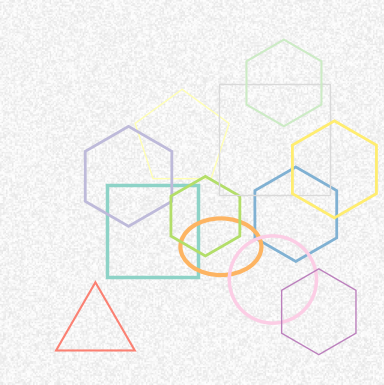[{"shape": "square", "thickness": 2.5, "radius": 0.6, "center": [0.396, 0.399]}, {"shape": "pentagon", "thickness": 1, "radius": 0.64, "center": [0.473, 0.64]}, {"shape": "hexagon", "thickness": 2, "radius": 0.65, "center": [0.334, 0.542]}, {"shape": "triangle", "thickness": 1.5, "radius": 0.59, "center": [0.248, 0.149]}, {"shape": "hexagon", "thickness": 2, "radius": 0.61, "center": [0.768, 0.444]}, {"shape": "oval", "thickness": 3, "radius": 0.53, "center": [0.574, 0.359]}, {"shape": "hexagon", "thickness": 2, "radius": 0.52, "center": [0.533, 0.439]}, {"shape": "circle", "thickness": 2.5, "radius": 0.57, "center": [0.709, 0.274]}, {"shape": "square", "thickness": 1, "radius": 0.72, "center": [0.714, 0.637]}, {"shape": "hexagon", "thickness": 1, "radius": 0.56, "center": [0.828, 0.19]}, {"shape": "hexagon", "thickness": 1.5, "radius": 0.56, "center": [0.738, 0.785]}, {"shape": "hexagon", "thickness": 2, "radius": 0.63, "center": [0.869, 0.56]}]